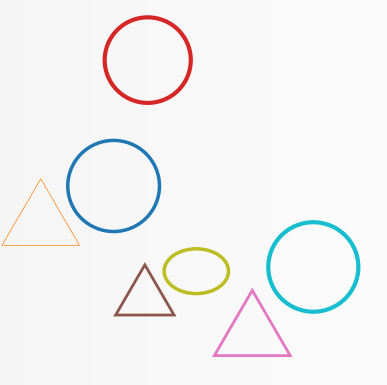[{"shape": "circle", "thickness": 2.5, "radius": 0.59, "center": [0.293, 0.517]}, {"shape": "triangle", "thickness": 0.5, "radius": 0.58, "center": [0.105, 0.42]}, {"shape": "circle", "thickness": 3, "radius": 0.56, "center": [0.381, 0.844]}, {"shape": "triangle", "thickness": 2, "radius": 0.44, "center": [0.374, 0.225]}, {"shape": "triangle", "thickness": 2, "radius": 0.57, "center": [0.651, 0.133]}, {"shape": "oval", "thickness": 2.5, "radius": 0.42, "center": [0.507, 0.296]}, {"shape": "circle", "thickness": 3, "radius": 0.58, "center": [0.809, 0.307]}]